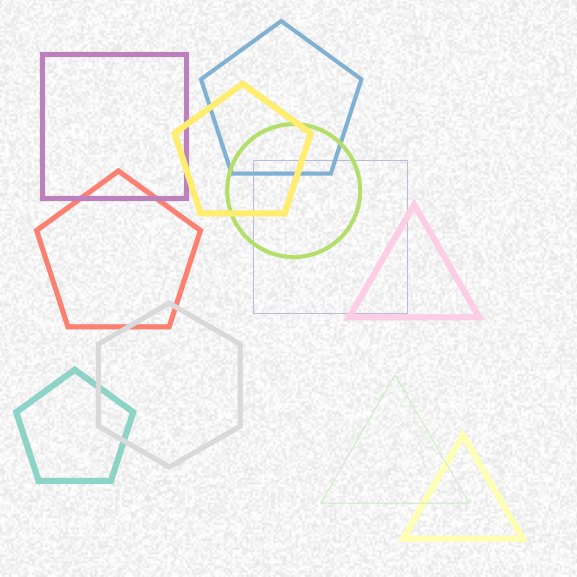[{"shape": "pentagon", "thickness": 3, "radius": 0.53, "center": [0.129, 0.252]}, {"shape": "triangle", "thickness": 3, "radius": 0.6, "center": [0.802, 0.126]}, {"shape": "square", "thickness": 0.5, "radius": 0.66, "center": [0.571, 0.59]}, {"shape": "pentagon", "thickness": 2.5, "radius": 0.75, "center": [0.205, 0.554]}, {"shape": "pentagon", "thickness": 2, "radius": 0.73, "center": [0.487, 0.817]}, {"shape": "circle", "thickness": 2, "radius": 0.58, "center": [0.509, 0.669]}, {"shape": "triangle", "thickness": 3, "radius": 0.65, "center": [0.717, 0.515]}, {"shape": "hexagon", "thickness": 2.5, "radius": 0.71, "center": [0.293, 0.332]}, {"shape": "square", "thickness": 2.5, "radius": 0.62, "center": [0.197, 0.781]}, {"shape": "triangle", "thickness": 0.5, "radius": 0.74, "center": [0.684, 0.202]}, {"shape": "pentagon", "thickness": 3, "radius": 0.62, "center": [0.42, 0.73]}]